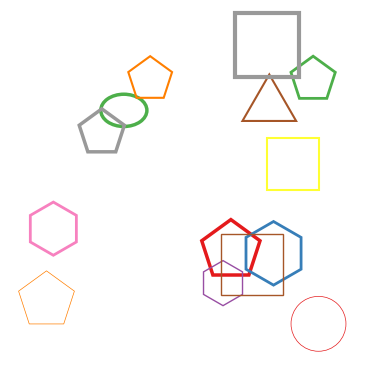[{"shape": "circle", "thickness": 0.5, "radius": 0.36, "center": [0.827, 0.159]}, {"shape": "pentagon", "thickness": 2.5, "radius": 0.4, "center": [0.6, 0.35]}, {"shape": "hexagon", "thickness": 2, "radius": 0.41, "center": [0.71, 0.342]}, {"shape": "pentagon", "thickness": 2, "radius": 0.3, "center": [0.813, 0.793]}, {"shape": "oval", "thickness": 2.5, "radius": 0.3, "center": [0.322, 0.713]}, {"shape": "hexagon", "thickness": 1, "radius": 0.29, "center": [0.579, 0.265]}, {"shape": "pentagon", "thickness": 1.5, "radius": 0.3, "center": [0.39, 0.794]}, {"shape": "pentagon", "thickness": 0.5, "radius": 0.38, "center": [0.121, 0.22]}, {"shape": "square", "thickness": 1.5, "radius": 0.34, "center": [0.761, 0.574]}, {"shape": "triangle", "thickness": 1.5, "radius": 0.4, "center": [0.699, 0.726]}, {"shape": "square", "thickness": 1, "radius": 0.4, "center": [0.655, 0.313]}, {"shape": "hexagon", "thickness": 2, "radius": 0.35, "center": [0.139, 0.406]}, {"shape": "pentagon", "thickness": 2.5, "radius": 0.31, "center": [0.264, 0.656]}, {"shape": "square", "thickness": 3, "radius": 0.41, "center": [0.694, 0.884]}]